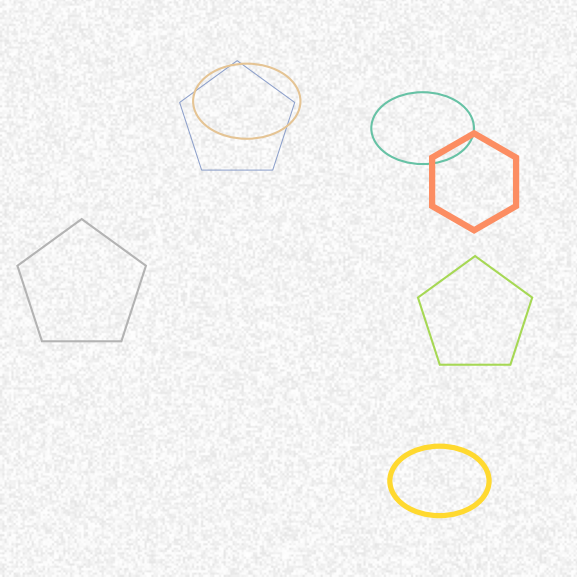[{"shape": "oval", "thickness": 1, "radius": 0.44, "center": [0.732, 0.777]}, {"shape": "hexagon", "thickness": 3, "radius": 0.42, "center": [0.821, 0.684]}, {"shape": "pentagon", "thickness": 0.5, "radius": 0.52, "center": [0.411, 0.789]}, {"shape": "pentagon", "thickness": 1, "radius": 0.52, "center": [0.823, 0.452]}, {"shape": "oval", "thickness": 2.5, "radius": 0.43, "center": [0.761, 0.166]}, {"shape": "oval", "thickness": 1, "radius": 0.46, "center": [0.427, 0.824]}, {"shape": "pentagon", "thickness": 1, "radius": 0.58, "center": [0.141, 0.503]}]